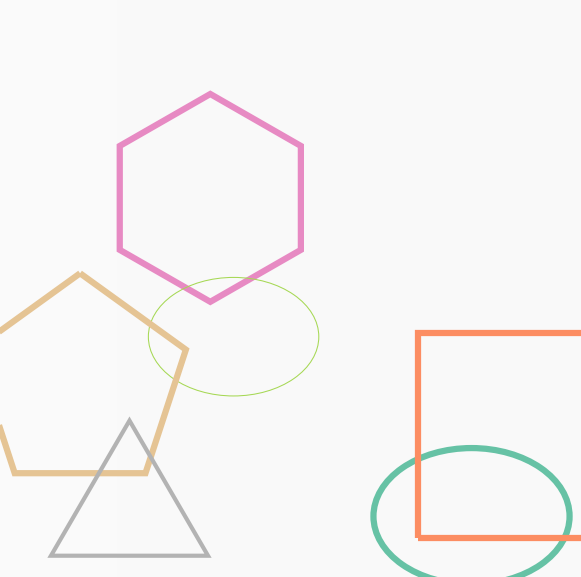[{"shape": "oval", "thickness": 3, "radius": 0.84, "center": [0.811, 0.105]}, {"shape": "square", "thickness": 3, "radius": 0.89, "center": [0.898, 0.245]}, {"shape": "hexagon", "thickness": 3, "radius": 0.9, "center": [0.362, 0.656]}, {"shape": "oval", "thickness": 0.5, "radius": 0.73, "center": [0.402, 0.416]}, {"shape": "pentagon", "thickness": 3, "radius": 0.96, "center": [0.138, 0.335]}, {"shape": "triangle", "thickness": 2, "radius": 0.78, "center": [0.223, 0.115]}]